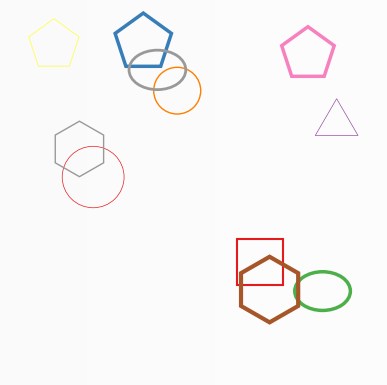[{"shape": "circle", "thickness": 0.5, "radius": 0.4, "center": [0.24, 0.54]}, {"shape": "square", "thickness": 1.5, "radius": 0.29, "center": [0.67, 0.32]}, {"shape": "pentagon", "thickness": 2.5, "radius": 0.38, "center": [0.37, 0.89]}, {"shape": "oval", "thickness": 2.5, "radius": 0.36, "center": [0.832, 0.244]}, {"shape": "triangle", "thickness": 0.5, "radius": 0.32, "center": [0.869, 0.68]}, {"shape": "circle", "thickness": 1, "radius": 0.3, "center": [0.457, 0.765]}, {"shape": "pentagon", "thickness": 0.5, "radius": 0.34, "center": [0.139, 0.883]}, {"shape": "hexagon", "thickness": 3, "radius": 0.43, "center": [0.696, 0.248]}, {"shape": "pentagon", "thickness": 2.5, "radius": 0.36, "center": [0.795, 0.859]}, {"shape": "hexagon", "thickness": 1, "radius": 0.36, "center": [0.205, 0.613]}, {"shape": "oval", "thickness": 2, "radius": 0.37, "center": [0.406, 0.818]}]